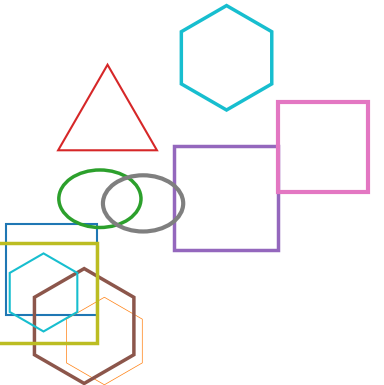[{"shape": "square", "thickness": 1.5, "radius": 0.59, "center": [0.133, 0.301]}, {"shape": "hexagon", "thickness": 0.5, "radius": 0.57, "center": [0.271, 0.114]}, {"shape": "oval", "thickness": 2.5, "radius": 0.53, "center": [0.259, 0.484]}, {"shape": "triangle", "thickness": 1.5, "radius": 0.74, "center": [0.279, 0.684]}, {"shape": "square", "thickness": 2.5, "radius": 0.68, "center": [0.588, 0.487]}, {"shape": "hexagon", "thickness": 2.5, "radius": 0.75, "center": [0.219, 0.153]}, {"shape": "square", "thickness": 3, "radius": 0.59, "center": [0.839, 0.617]}, {"shape": "oval", "thickness": 3, "radius": 0.52, "center": [0.372, 0.472]}, {"shape": "square", "thickness": 2.5, "radius": 0.65, "center": [0.122, 0.239]}, {"shape": "hexagon", "thickness": 2.5, "radius": 0.68, "center": [0.588, 0.85]}, {"shape": "hexagon", "thickness": 1.5, "radius": 0.51, "center": [0.113, 0.24]}]